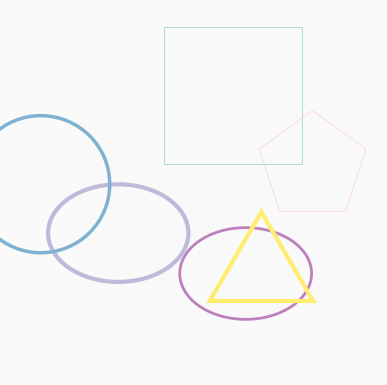[{"shape": "square", "thickness": 0.5, "radius": 0.89, "center": [0.602, 0.751]}, {"shape": "oval", "thickness": 3, "radius": 0.91, "center": [0.305, 0.394]}, {"shape": "circle", "thickness": 2.5, "radius": 0.89, "center": [0.105, 0.522]}, {"shape": "pentagon", "thickness": 0.5, "radius": 0.72, "center": [0.807, 0.568]}, {"shape": "oval", "thickness": 2, "radius": 0.85, "center": [0.634, 0.29]}, {"shape": "triangle", "thickness": 3, "radius": 0.77, "center": [0.675, 0.295]}]